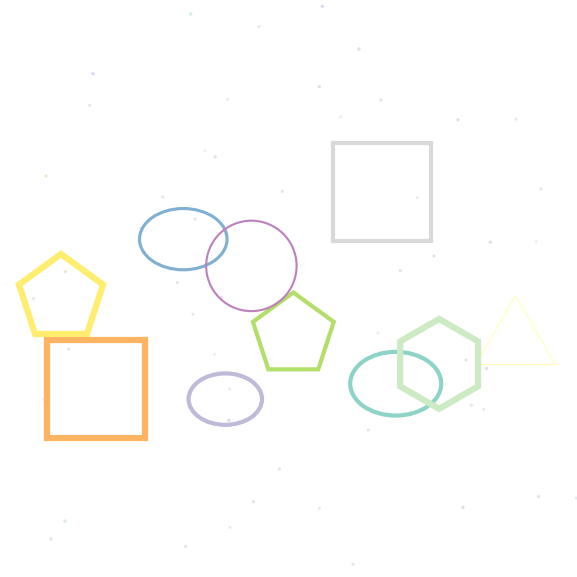[{"shape": "oval", "thickness": 2, "radius": 0.39, "center": [0.685, 0.335]}, {"shape": "triangle", "thickness": 0.5, "radius": 0.4, "center": [0.893, 0.408]}, {"shape": "oval", "thickness": 2, "radius": 0.32, "center": [0.39, 0.308]}, {"shape": "oval", "thickness": 1.5, "radius": 0.38, "center": [0.317, 0.585]}, {"shape": "square", "thickness": 3, "radius": 0.42, "center": [0.166, 0.325]}, {"shape": "pentagon", "thickness": 2, "radius": 0.37, "center": [0.508, 0.419]}, {"shape": "square", "thickness": 2, "radius": 0.42, "center": [0.662, 0.667]}, {"shape": "circle", "thickness": 1, "radius": 0.39, "center": [0.435, 0.539]}, {"shape": "hexagon", "thickness": 3, "radius": 0.39, "center": [0.76, 0.369]}, {"shape": "pentagon", "thickness": 3, "radius": 0.38, "center": [0.106, 0.483]}]